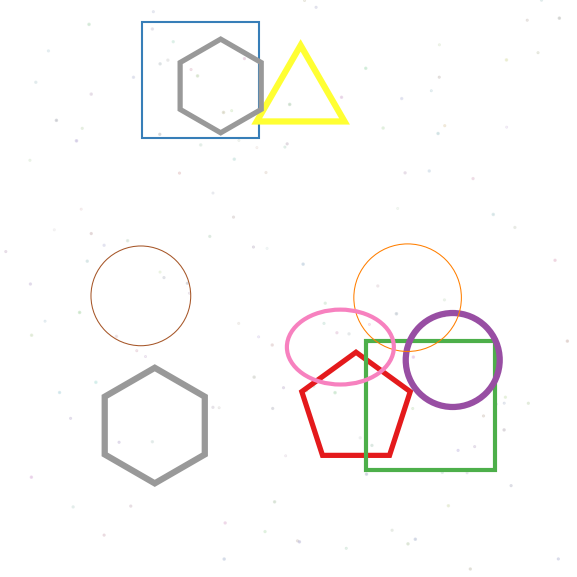[{"shape": "pentagon", "thickness": 2.5, "radius": 0.49, "center": [0.616, 0.29]}, {"shape": "square", "thickness": 1, "radius": 0.51, "center": [0.347, 0.861]}, {"shape": "square", "thickness": 2, "radius": 0.56, "center": [0.745, 0.296]}, {"shape": "circle", "thickness": 3, "radius": 0.41, "center": [0.784, 0.376]}, {"shape": "circle", "thickness": 0.5, "radius": 0.47, "center": [0.706, 0.484]}, {"shape": "triangle", "thickness": 3, "radius": 0.44, "center": [0.521, 0.833]}, {"shape": "circle", "thickness": 0.5, "radius": 0.43, "center": [0.244, 0.487]}, {"shape": "oval", "thickness": 2, "radius": 0.46, "center": [0.589, 0.398]}, {"shape": "hexagon", "thickness": 3, "radius": 0.5, "center": [0.268, 0.262]}, {"shape": "hexagon", "thickness": 2.5, "radius": 0.41, "center": [0.382, 0.85]}]